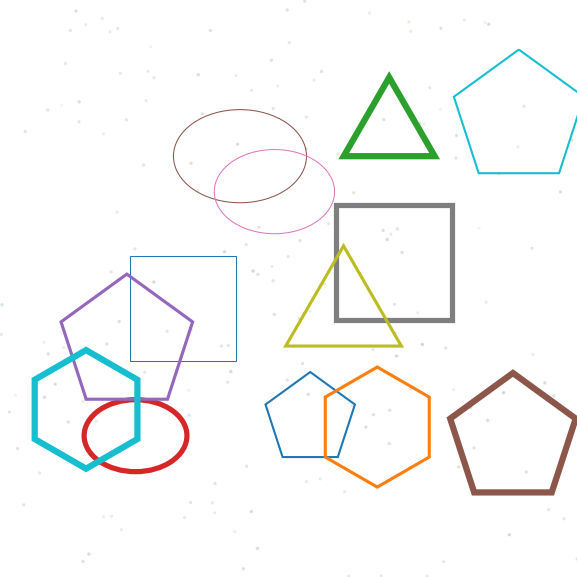[{"shape": "square", "thickness": 0.5, "radius": 0.46, "center": [0.317, 0.465]}, {"shape": "pentagon", "thickness": 1, "radius": 0.41, "center": [0.537, 0.274]}, {"shape": "hexagon", "thickness": 1.5, "radius": 0.52, "center": [0.653, 0.26]}, {"shape": "triangle", "thickness": 3, "radius": 0.45, "center": [0.674, 0.774]}, {"shape": "oval", "thickness": 2.5, "radius": 0.45, "center": [0.235, 0.245]}, {"shape": "pentagon", "thickness": 1.5, "radius": 0.6, "center": [0.22, 0.405]}, {"shape": "pentagon", "thickness": 3, "radius": 0.57, "center": [0.888, 0.239]}, {"shape": "oval", "thickness": 0.5, "radius": 0.58, "center": [0.416, 0.729]}, {"shape": "oval", "thickness": 0.5, "radius": 0.52, "center": [0.475, 0.667]}, {"shape": "square", "thickness": 2.5, "radius": 0.5, "center": [0.683, 0.544]}, {"shape": "triangle", "thickness": 1.5, "radius": 0.58, "center": [0.595, 0.458]}, {"shape": "hexagon", "thickness": 3, "radius": 0.51, "center": [0.149, 0.29]}, {"shape": "pentagon", "thickness": 1, "radius": 0.59, "center": [0.898, 0.795]}]